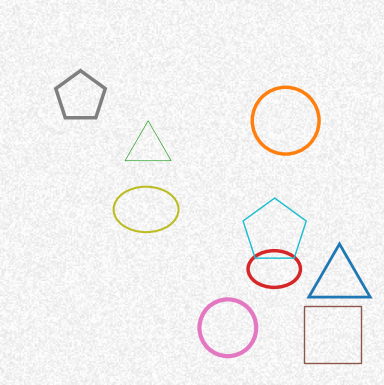[{"shape": "triangle", "thickness": 2, "radius": 0.46, "center": [0.882, 0.274]}, {"shape": "circle", "thickness": 2.5, "radius": 0.43, "center": [0.742, 0.687]}, {"shape": "triangle", "thickness": 0.5, "radius": 0.35, "center": [0.385, 0.617]}, {"shape": "oval", "thickness": 2.5, "radius": 0.34, "center": [0.712, 0.301]}, {"shape": "square", "thickness": 1, "radius": 0.37, "center": [0.864, 0.131]}, {"shape": "circle", "thickness": 3, "radius": 0.37, "center": [0.592, 0.149]}, {"shape": "pentagon", "thickness": 2.5, "radius": 0.34, "center": [0.209, 0.749]}, {"shape": "oval", "thickness": 1.5, "radius": 0.42, "center": [0.379, 0.456]}, {"shape": "pentagon", "thickness": 1, "radius": 0.43, "center": [0.713, 0.399]}]